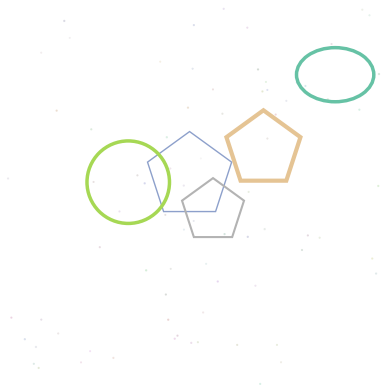[{"shape": "oval", "thickness": 2.5, "radius": 0.5, "center": [0.871, 0.806]}, {"shape": "pentagon", "thickness": 1, "radius": 0.57, "center": [0.492, 0.543]}, {"shape": "circle", "thickness": 2.5, "radius": 0.54, "center": [0.333, 0.527]}, {"shape": "pentagon", "thickness": 3, "radius": 0.51, "center": [0.684, 0.612]}, {"shape": "pentagon", "thickness": 1.5, "radius": 0.42, "center": [0.553, 0.453]}]